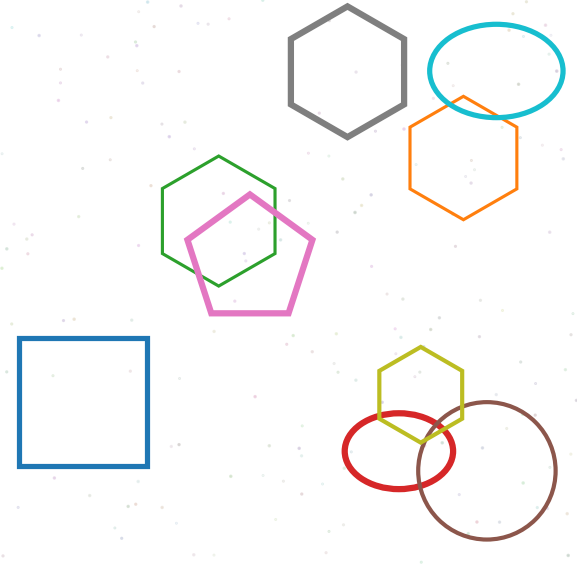[{"shape": "square", "thickness": 2.5, "radius": 0.56, "center": [0.143, 0.303]}, {"shape": "hexagon", "thickness": 1.5, "radius": 0.53, "center": [0.802, 0.725]}, {"shape": "hexagon", "thickness": 1.5, "radius": 0.56, "center": [0.379, 0.616]}, {"shape": "oval", "thickness": 3, "radius": 0.47, "center": [0.691, 0.218]}, {"shape": "circle", "thickness": 2, "radius": 0.59, "center": [0.843, 0.184]}, {"shape": "pentagon", "thickness": 3, "radius": 0.57, "center": [0.433, 0.549]}, {"shape": "hexagon", "thickness": 3, "radius": 0.57, "center": [0.602, 0.875]}, {"shape": "hexagon", "thickness": 2, "radius": 0.41, "center": [0.729, 0.316]}, {"shape": "oval", "thickness": 2.5, "radius": 0.58, "center": [0.86, 0.876]}]